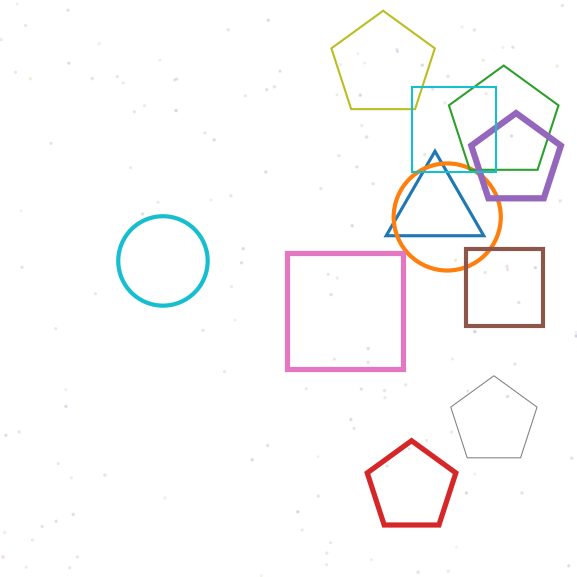[{"shape": "triangle", "thickness": 1.5, "radius": 0.49, "center": [0.753, 0.64]}, {"shape": "circle", "thickness": 2, "radius": 0.46, "center": [0.774, 0.623]}, {"shape": "pentagon", "thickness": 1, "radius": 0.5, "center": [0.872, 0.786]}, {"shape": "pentagon", "thickness": 2.5, "radius": 0.4, "center": [0.713, 0.155]}, {"shape": "pentagon", "thickness": 3, "radius": 0.41, "center": [0.894, 0.722]}, {"shape": "square", "thickness": 2, "radius": 0.33, "center": [0.873, 0.501]}, {"shape": "square", "thickness": 2.5, "radius": 0.5, "center": [0.597, 0.461]}, {"shape": "pentagon", "thickness": 0.5, "radius": 0.39, "center": [0.855, 0.27]}, {"shape": "pentagon", "thickness": 1, "radius": 0.47, "center": [0.663, 0.886]}, {"shape": "circle", "thickness": 2, "radius": 0.39, "center": [0.282, 0.547]}, {"shape": "square", "thickness": 1, "radius": 0.37, "center": [0.786, 0.775]}]